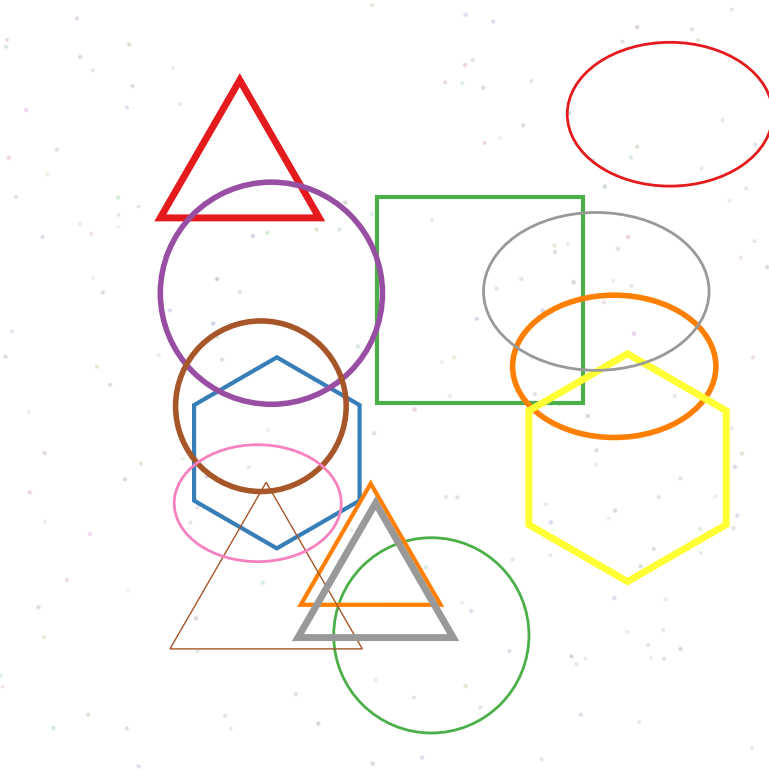[{"shape": "oval", "thickness": 1, "radius": 0.67, "center": [0.87, 0.852]}, {"shape": "triangle", "thickness": 2.5, "radius": 0.6, "center": [0.311, 0.777]}, {"shape": "hexagon", "thickness": 1.5, "radius": 0.62, "center": [0.36, 0.412]}, {"shape": "square", "thickness": 1.5, "radius": 0.67, "center": [0.623, 0.61]}, {"shape": "circle", "thickness": 1, "radius": 0.63, "center": [0.56, 0.175]}, {"shape": "circle", "thickness": 2, "radius": 0.72, "center": [0.352, 0.619]}, {"shape": "triangle", "thickness": 1.5, "radius": 0.52, "center": [0.481, 0.267]}, {"shape": "oval", "thickness": 2, "radius": 0.66, "center": [0.798, 0.524]}, {"shape": "hexagon", "thickness": 2.5, "radius": 0.74, "center": [0.815, 0.393]}, {"shape": "circle", "thickness": 2, "radius": 0.55, "center": [0.339, 0.472]}, {"shape": "triangle", "thickness": 0.5, "radius": 0.72, "center": [0.346, 0.229]}, {"shape": "oval", "thickness": 1, "radius": 0.54, "center": [0.335, 0.347]}, {"shape": "oval", "thickness": 1, "radius": 0.73, "center": [0.774, 0.622]}, {"shape": "triangle", "thickness": 2.5, "radius": 0.58, "center": [0.488, 0.23]}]